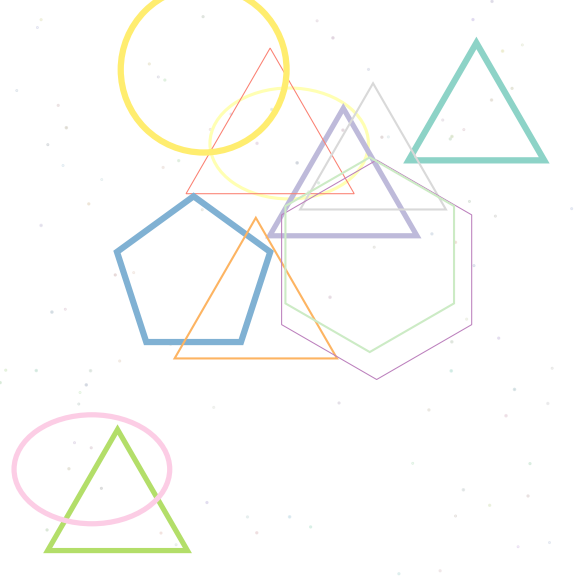[{"shape": "triangle", "thickness": 3, "radius": 0.68, "center": [0.825, 0.789]}, {"shape": "oval", "thickness": 1.5, "radius": 0.69, "center": [0.501, 0.751]}, {"shape": "triangle", "thickness": 2.5, "radius": 0.74, "center": [0.594, 0.664]}, {"shape": "triangle", "thickness": 0.5, "radius": 0.84, "center": [0.468, 0.748]}, {"shape": "pentagon", "thickness": 3, "radius": 0.7, "center": [0.335, 0.52]}, {"shape": "triangle", "thickness": 1, "radius": 0.81, "center": [0.443, 0.46]}, {"shape": "triangle", "thickness": 2.5, "radius": 0.7, "center": [0.204, 0.116]}, {"shape": "oval", "thickness": 2.5, "radius": 0.67, "center": [0.159, 0.187]}, {"shape": "triangle", "thickness": 1, "radius": 0.73, "center": [0.646, 0.709]}, {"shape": "hexagon", "thickness": 0.5, "radius": 0.95, "center": [0.652, 0.532]}, {"shape": "hexagon", "thickness": 1, "radius": 0.84, "center": [0.64, 0.558]}, {"shape": "circle", "thickness": 3, "radius": 0.72, "center": [0.353, 0.879]}]